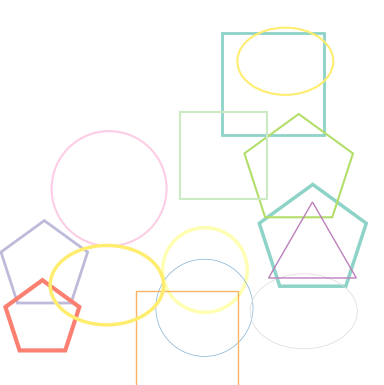[{"shape": "square", "thickness": 2, "radius": 0.66, "center": [0.709, 0.782]}, {"shape": "pentagon", "thickness": 2.5, "radius": 0.73, "center": [0.812, 0.375]}, {"shape": "circle", "thickness": 2.5, "radius": 0.55, "center": [0.532, 0.299]}, {"shape": "pentagon", "thickness": 2, "radius": 0.59, "center": [0.115, 0.309]}, {"shape": "pentagon", "thickness": 3, "radius": 0.5, "center": [0.11, 0.171]}, {"shape": "circle", "thickness": 0.5, "radius": 0.63, "center": [0.531, 0.201]}, {"shape": "square", "thickness": 1, "radius": 0.66, "center": [0.485, 0.112]}, {"shape": "pentagon", "thickness": 1.5, "radius": 0.74, "center": [0.776, 0.556]}, {"shape": "circle", "thickness": 1.5, "radius": 0.75, "center": [0.283, 0.51]}, {"shape": "oval", "thickness": 0.5, "radius": 0.7, "center": [0.789, 0.191]}, {"shape": "triangle", "thickness": 1, "radius": 0.66, "center": [0.812, 0.344]}, {"shape": "square", "thickness": 1.5, "radius": 0.57, "center": [0.58, 0.596]}, {"shape": "oval", "thickness": 2.5, "radius": 0.74, "center": [0.278, 0.259]}, {"shape": "oval", "thickness": 1.5, "radius": 0.62, "center": [0.741, 0.841]}]